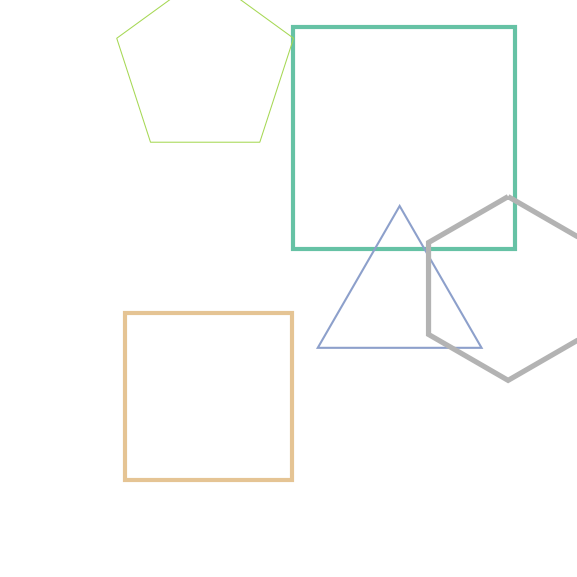[{"shape": "square", "thickness": 2, "radius": 0.96, "center": [0.7, 0.761]}, {"shape": "triangle", "thickness": 1, "radius": 0.82, "center": [0.692, 0.479]}, {"shape": "pentagon", "thickness": 0.5, "radius": 0.8, "center": [0.355, 0.883]}, {"shape": "square", "thickness": 2, "radius": 0.72, "center": [0.362, 0.313]}, {"shape": "hexagon", "thickness": 2.5, "radius": 0.8, "center": [0.88, 0.5]}]